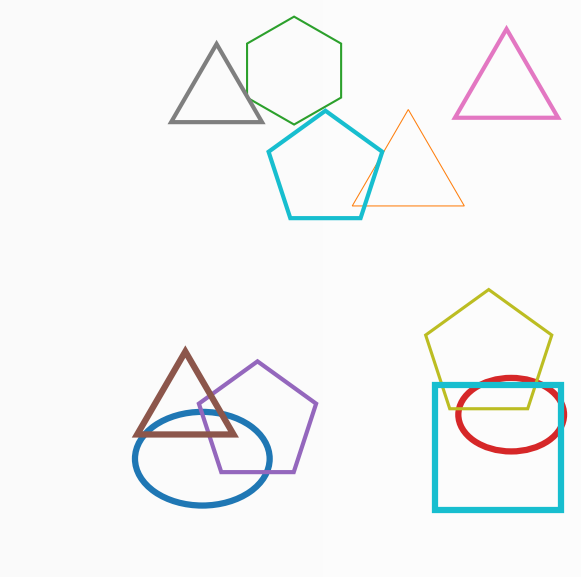[{"shape": "oval", "thickness": 3, "radius": 0.58, "center": [0.348, 0.205]}, {"shape": "triangle", "thickness": 0.5, "radius": 0.56, "center": [0.702, 0.698]}, {"shape": "hexagon", "thickness": 1, "radius": 0.47, "center": [0.506, 0.877]}, {"shape": "oval", "thickness": 3, "radius": 0.45, "center": [0.879, 0.281]}, {"shape": "pentagon", "thickness": 2, "radius": 0.53, "center": [0.443, 0.267]}, {"shape": "triangle", "thickness": 3, "radius": 0.48, "center": [0.319, 0.295]}, {"shape": "triangle", "thickness": 2, "radius": 0.51, "center": [0.871, 0.846]}, {"shape": "triangle", "thickness": 2, "radius": 0.45, "center": [0.373, 0.833]}, {"shape": "pentagon", "thickness": 1.5, "radius": 0.57, "center": [0.841, 0.384]}, {"shape": "pentagon", "thickness": 2, "radius": 0.51, "center": [0.56, 0.705]}, {"shape": "square", "thickness": 3, "radius": 0.54, "center": [0.857, 0.224]}]